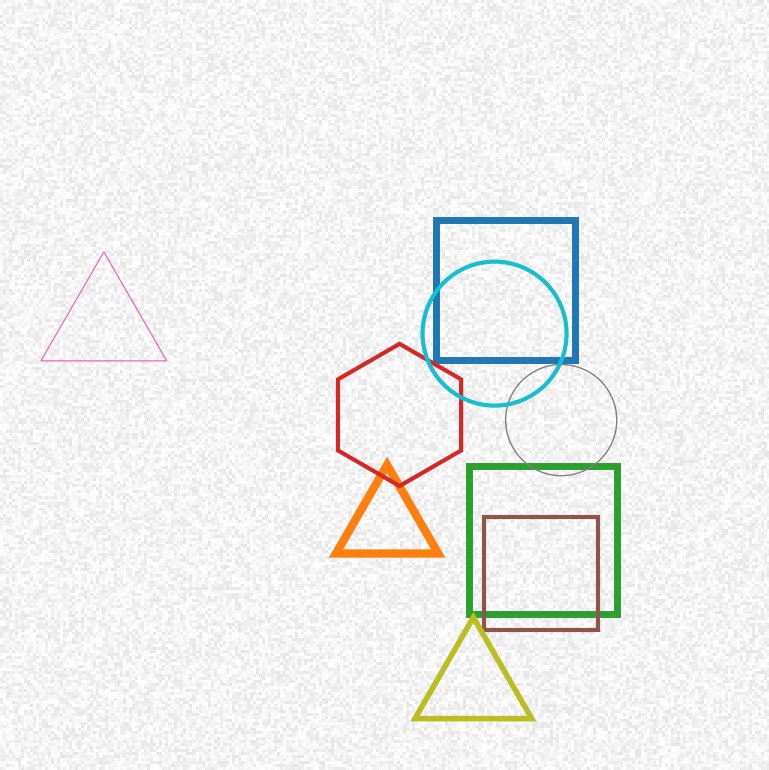[{"shape": "square", "thickness": 2.5, "radius": 0.45, "center": [0.657, 0.623]}, {"shape": "triangle", "thickness": 3, "radius": 0.38, "center": [0.503, 0.319]}, {"shape": "square", "thickness": 2.5, "radius": 0.48, "center": [0.705, 0.299]}, {"shape": "hexagon", "thickness": 1.5, "radius": 0.46, "center": [0.519, 0.461]}, {"shape": "square", "thickness": 1.5, "radius": 0.37, "center": [0.703, 0.255]}, {"shape": "triangle", "thickness": 0.5, "radius": 0.47, "center": [0.135, 0.579]}, {"shape": "circle", "thickness": 0.5, "radius": 0.36, "center": [0.729, 0.454]}, {"shape": "triangle", "thickness": 2, "radius": 0.44, "center": [0.615, 0.111]}, {"shape": "circle", "thickness": 1.5, "radius": 0.47, "center": [0.642, 0.567]}]